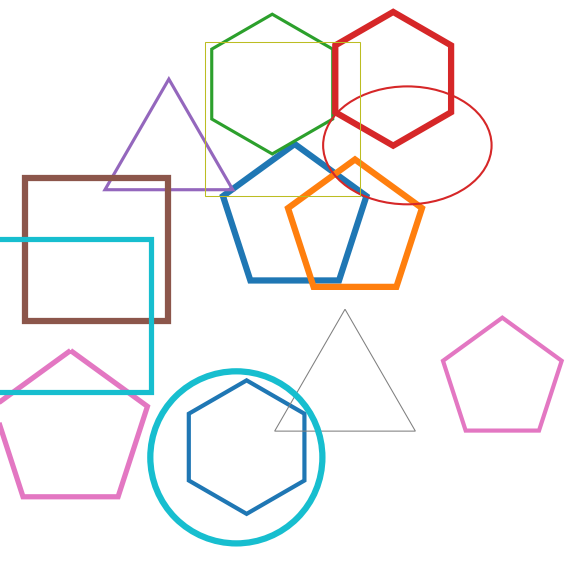[{"shape": "pentagon", "thickness": 3, "radius": 0.65, "center": [0.51, 0.619]}, {"shape": "hexagon", "thickness": 2, "radius": 0.58, "center": [0.427, 0.225]}, {"shape": "pentagon", "thickness": 3, "radius": 0.61, "center": [0.615, 0.601]}, {"shape": "hexagon", "thickness": 1.5, "radius": 0.6, "center": [0.471, 0.854]}, {"shape": "hexagon", "thickness": 3, "radius": 0.58, "center": [0.681, 0.863]}, {"shape": "oval", "thickness": 1, "radius": 0.73, "center": [0.705, 0.747]}, {"shape": "triangle", "thickness": 1.5, "radius": 0.64, "center": [0.292, 0.734]}, {"shape": "square", "thickness": 3, "radius": 0.62, "center": [0.167, 0.566]}, {"shape": "pentagon", "thickness": 2.5, "radius": 0.7, "center": [0.122, 0.252]}, {"shape": "pentagon", "thickness": 2, "radius": 0.54, "center": [0.87, 0.341]}, {"shape": "triangle", "thickness": 0.5, "radius": 0.7, "center": [0.597, 0.323]}, {"shape": "square", "thickness": 0.5, "radius": 0.67, "center": [0.489, 0.794]}, {"shape": "square", "thickness": 2.5, "radius": 0.66, "center": [0.128, 0.453]}, {"shape": "circle", "thickness": 3, "radius": 0.74, "center": [0.409, 0.207]}]